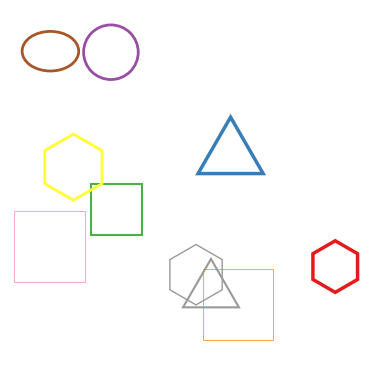[{"shape": "hexagon", "thickness": 2.5, "radius": 0.33, "center": [0.871, 0.308]}, {"shape": "triangle", "thickness": 2.5, "radius": 0.49, "center": [0.599, 0.598]}, {"shape": "square", "thickness": 1.5, "radius": 0.33, "center": [0.303, 0.455]}, {"shape": "circle", "thickness": 2, "radius": 0.35, "center": [0.288, 0.864]}, {"shape": "square", "thickness": 0.5, "radius": 0.46, "center": [0.618, 0.209]}, {"shape": "hexagon", "thickness": 2, "radius": 0.43, "center": [0.191, 0.566]}, {"shape": "oval", "thickness": 2, "radius": 0.37, "center": [0.131, 0.867]}, {"shape": "square", "thickness": 0.5, "radius": 0.46, "center": [0.129, 0.36]}, {"shape": "triangle", "thickness": 1.5, "radius": 0.42, "center": [0.548, 0.244]}, {"shape": "hexagon", "thickness": 1, "radius": 0.39, "center": [0.509, 0.286]}]